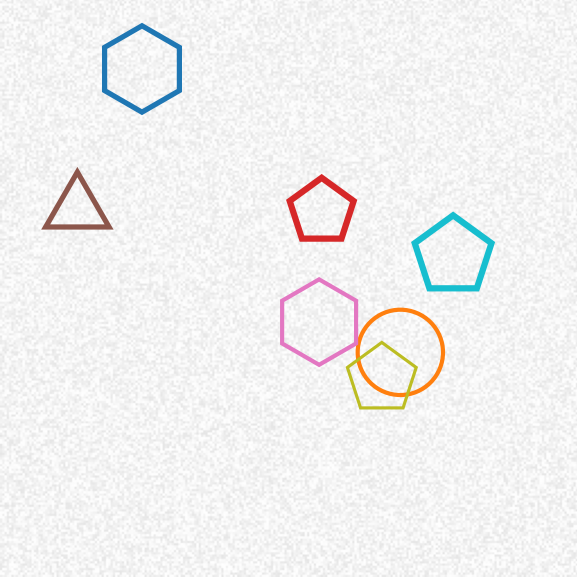[{"shape": "hexagon", "thickness": 2.5, "radius": 0.37, "center": [0.246, 0.88]}, {"shape": "circle", "thickness": 2, "radius": 0.37, "center": [0.693, 0.389]}, {"shape": "pentagon", "thickness": 3, "radius": 0.29, "center": [0.557, 0.633]}, {"shape": "triangle", "thickness": 2.5, "radius": 0.32, "center": [0.134, 0.638]}, {"shape": "hexagon", "thickness": 2, "radius": 0.37, "center": [0.553, 0.441]}, {"shape": "pentagon", "thickness": 1.5, "radius": 0.31, "center": [0.661, 0.343]}, {"shape": "pentagon", "thickness": 3, "radius": 0.35, "center": [0.785, 0.556]}]